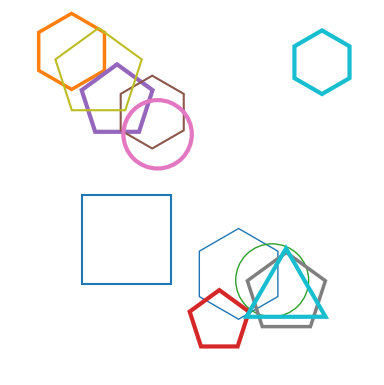[{"shape": "hexagon", "thickness": 1, "radius": 0.59, "center": [0.62, 0.289]}, {"shape": "square", "thickness": 1.5, "radius": 0.58, "center": [0.329, 0.377]}, {"shape": "hexagon", "thickness": 2.5, "radius": 0.49, "center": [0.186, 0.866]}, {"shape": "circle", "thickness": 1, "radius": 0.47, "center": [0.707, 0.272]}, {"shape": "pentagon", "thickness": 3, "radius": 0.4, "center": [0.57, 0.166]}, {"shape": "pentagon", "thickness": 3, "radius": 0.48, "center": [0.304, 0.736]}, {"shape": "hexagon", "thickness": 1.5, "radius": 0.47, "center": [0.395, 0.709]}, {"shape": "circle", "thickness": 3, "radius": 0.44, "center": [0.409, 0.651]}, {"shape": "pentagon", "thickness": 2.5, "radius": 0.53, "center": [0.744, 0.238]}, {"shape": "pentagon", "thickness": 1.5, "radius": 0.59, "center": [0.256, 0.809]}, {"shape": "hexagon", "thickness": 3, "radius": 0.41, "center": [0.836, 0.838]}, {"shape": "triangle", "thickness": 3, "radius": 0.59, "center": [0.743, 0.236]}]